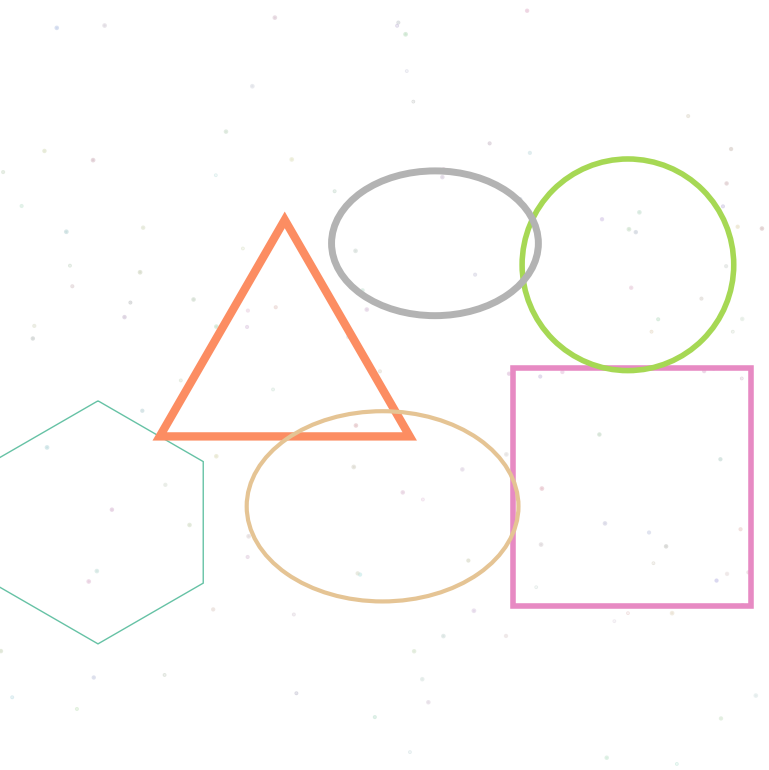[{"shape": "hexagon", "thickness": 0.5, "radius": 0.79, "center": [0.127, 0.322]}, {"shape": "triangle", "thickness": 3, "radius": 0.94, "center": [0.37, 0.527]}, {"shape": "square", "thickness": 2, "radius": 0.77, "center": [0.821, 0.368]}, {"shape": "circle", "thickness": 2, "radius": 0.69, "center": [0.815, 0.656]}, {"shape": "oval", "thickness": 1.5, "radius": 0.88, "center": [0.497, 0.342]}, {"shape": "oval", "thickness": 2.5, "radius": 0.67, "center": [0.565, 0.684]}]